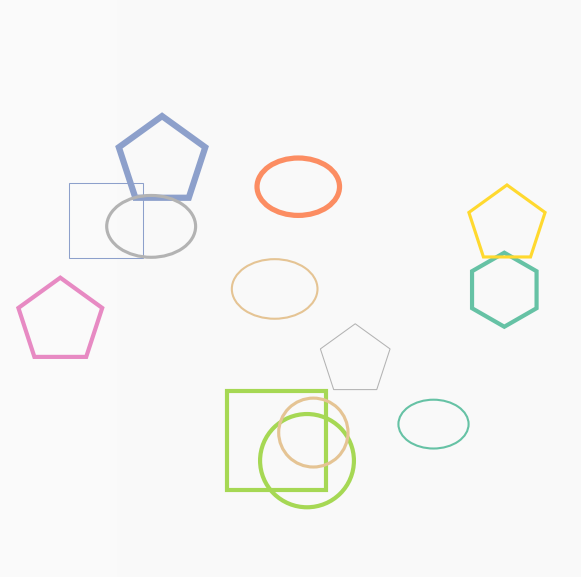[{"shape": "hexagon", "thickness": 2, "radius": 0.32, "center": [0.868, 0.497]}, {"shape": "oval", "thickness": 1, "radius": 0.3, "center": [0.746, 0.265]}, {"shape": "oval", "thickness": 2.5, "radius": 0.35, "center": [0.513, 0.676]}, {"shape": "square", "thickness": 0.5, "radius": 0.32, "center": [0.182, 0.617]}, {"shape": "pentagon", "thickness": 3, "radius": 0.39, "center": [0.279, 0.72]}, {"shape": "pentagon", "thickness": 2, "radius": 0.38, "center": [0.104, 0.442]}, {"shape": "circle", "thickness": 2, "radius": 0.4, "center": [0.528, 0.201]}, {"shape": "square", "thickness": 2, "radius": 0.43, "center": [0.475, 0.237]}, {"shape": "pentagon", "thickness": 1.5, "radius": 0.34, "center": [0.872, 0.61]}, {"shape": "circle", "thickness": 1.5, "radius": 0.3, "center": [0.539, 0.25]}, {"shape": "oval", "thickness": 1, "radius": 0.37, "center": [0.473, 0.499]}, {"shape": "pentagon", "thickness": 0.5, "radius": 0.32, "center": [0.611, 0.375]}, {"shape": "oval", "thickness": 1.5, "radius": 0.38, "center": [0.26, 0.607]}]